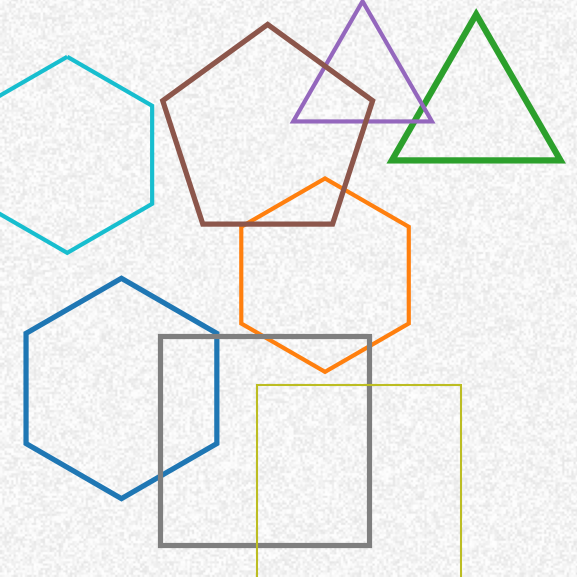[{"shape": "hexagon", "thickness": 2.5, "radius": 0.95, "center": [0.21, 0.326]}, {"shape": "hexagon", "thickness": 2, "radius": 0.84, "center": [0.563, 0.523]}, {"shape": "triangle", "thickness": 3, "radius": 0.84, "center": [0.825, 0.806]}, {"shape": "triangle", "thickness": 2, "radius": 0.69, "center": [0.628, 0.858]}, {"shape": "pentagon", "thickness": 2.5, "radius": 0.96, "center": [0.464, 0.766]}, {"shape": "square", "thickness": 2.5, "radius": 0.9, "center": [0.458, 0.236]}, {"shape": "square", "thickness": 1, "radius": 0.88, "center": [0.621, 0.157]}, {"shape": "hexagon", "thickness": 2, "radius": 0.85, "center": [0.116, 0.731]}]